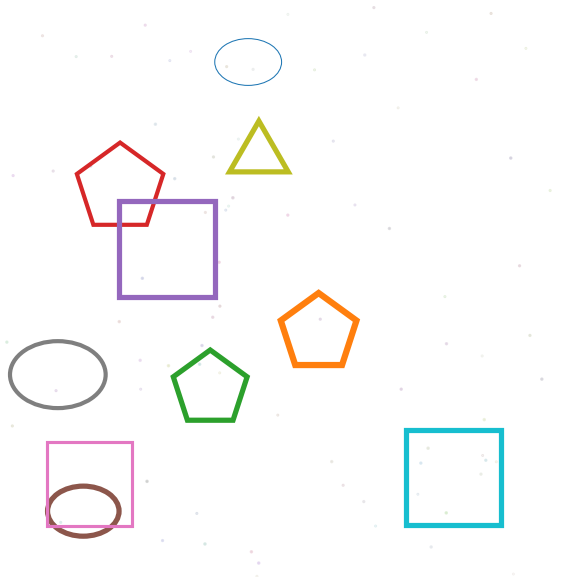[{"shape": "oval", "thickness": 0.5, "radius": 0.29, "center": [0.43, 0.892]}, {"shape": "pentagon", "thickness": 3, "radius": 0.34, "center": [0.552, 0.423]}, {"shape": "pentagon", "thickness": 2.5, "radius": 0.34, "center": [0.364, 0.326]}, {"shape": "pentagon", "thickness": 2, "radius": 0.39, "center": [0.208, 0.674]}, {"shape": "square", "thickness": 2.5, "radius": 0.42, "center": [0.289, 0.568]}, {"shape": "oval", "thickness": 2.5, "radius": 0.31, "center": [0.144, 0.114]}, {"shape": "square", "thickness": 1.5, "radius": 0.37, "center": [0.155, 0.161]}, {"shape": "oval", "thickness": 2, "radius": 0.41, "center": [0.1, 0.35]}, {"shape": "triangle", "thickness": 2.5, "radius": 0.29, "center": [0.448, 0.731]}, {"shape": "square", "thickness": 2.5, "radius": 0.41, "center": [0.785, 0.172]}]